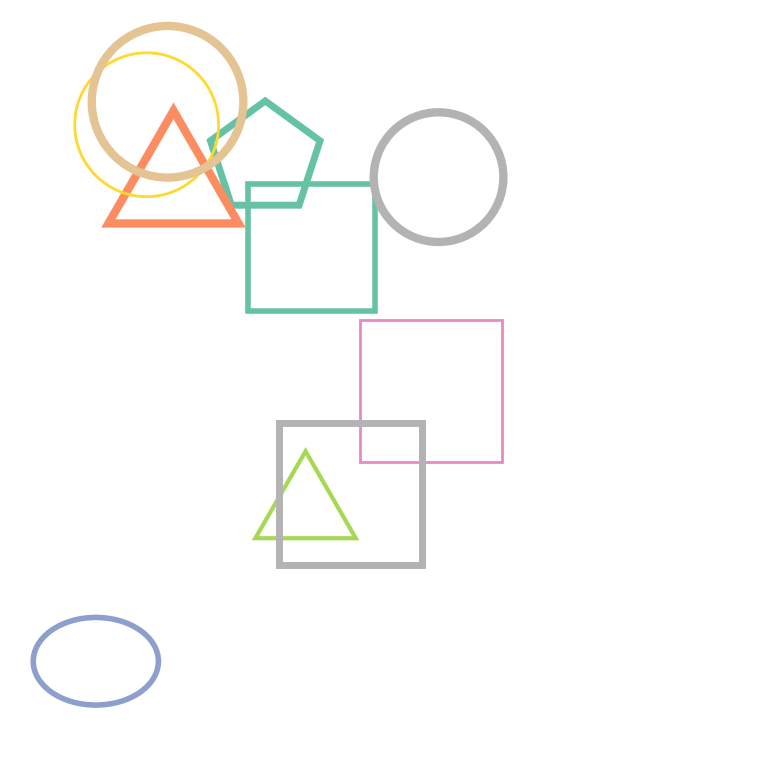[{"shape": "pentagon", "thickness": 2.5, "radius": 0.37, "center": [0.344, 0.794]}, {"shape": "square", "thickness": 2, "radius": 0.41, "center": [0.405, 0.678]}, {"shape": "triangle", "thickness": 3, "radius": 0.49, "center": [0.225, 0.759]}, {"shape": "oval", "thickness": 2, "radius": 0.41, "center": [0.124, 0.141]}, {"shape": "square", "thickness": 1, "radius": 0.46, "center": [0.56, 0.492]}, {"shape": "triangle", "thickness": 1.5, "radius": 0.38, "center": [0.397, 0.339]}, {"shape": "circle", "thickness": 1, "radius": 0.47, "center": [0.19, 0.838]}, {"shape": "circle", "thickness": 3, "radius": 0.49, "center": [0.218, 0.868]}, {"shape": "square", "thickness": 2.5, "radius": 0.46, "center": [0.455, 0.359]}, {"shape": "circle", "thickness": 3, "radius": 0.42, "center": [0.57, 0.77]}]